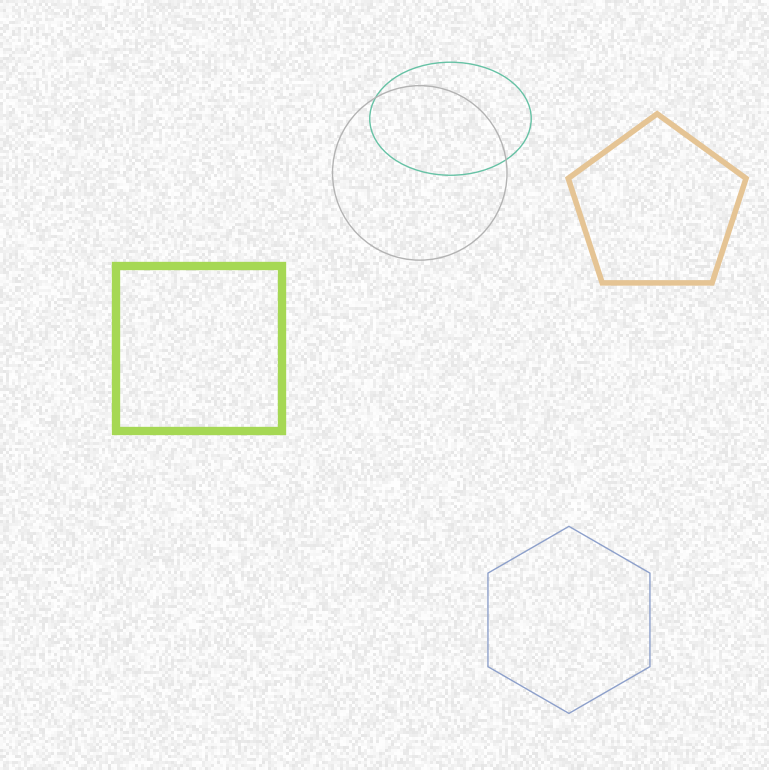[{"shape": "oval", "thickness": 0.5, "radius": 0.52, "center": [0.585, 0.846]}, {"shape": "hexagon", "thickness": 0.5, "radius": 0.61, "center": [0.739, 0.195]}, {"shape": "square", "thickness": 3, "radius": 0.54, "center": [0.258, 0.547]}, {"shape": "pentagon", "thickness": 2, "radius": 0.61, "center": [0.853, 0.731]}, {"shape": "circle", "thickness": 0.5, "radius": 0.57, "center": [0.545, 0.775]}]